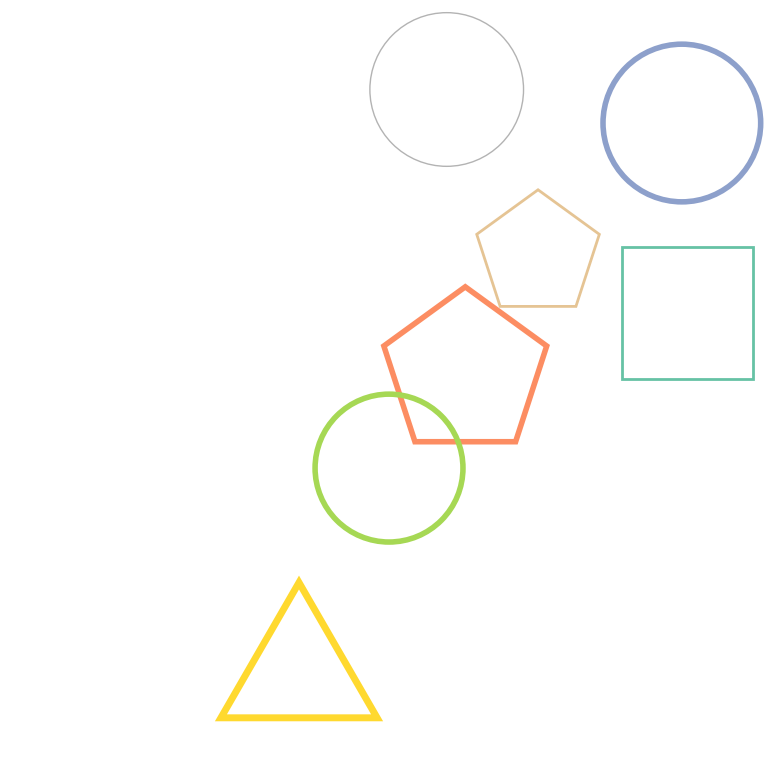[{"shape": "square", "thickness": 1, "radius": 0.43, "center": [0.893, 0.594]}, {"shape": "pentagon", "thickness": 2, "radius": 0.56, "center": [0.604, 0.516]}, {"shape": "circle", "thickness": 2, "radius": 0.51, "center": [0.886, 0.84]}, {"shape": "circle", "thickness": 2, "radius": 0.48, "center": [0.505, 0.392]}, {"shape": "triangle", "thickness": 2.5, "radius": 0.59, "center": [0.388, 0.126]}, {"shape": "pentagon", "thickness": 1, "radius": 0.42, "center": [0.699, 0.67]}, {"shape": "circle", "thickness": 0.5, "radius": 0.5, "center": [0.58, 0.884]}]